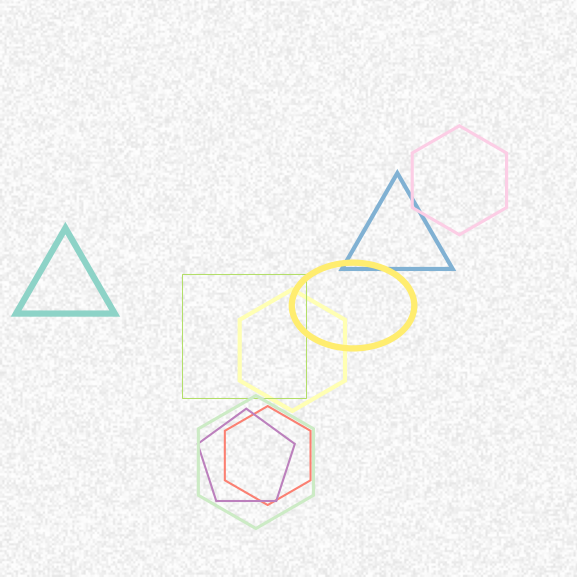[{"shape": "triangle", "thickness": 3, "radius": 0.49, "center": [0.113, 0.505]}, {"shape": "hexagon", "thickness": 2, "radius": 0.53, "center": [0.506, 0.393]}, {"shape": "hexagon", "thickness": 1, "radius": 0.43, "center": [0.464, 0.21]}, {"shape": "triangle", "thickness": 2, "radius": 0.55, "center": [0.688, 0.589]}, {"shape": "square", "thickness": 0.5, "radius": 0.54, "center": [0.422, 0.417]}, {"shape": "hexagon", "thickness": 1.5, "radius": 0.47, "center": [0.795, 0.687]}, {"shape": "pentagon", "thickness": 1, "radius": 0.44, "center": [0.426, 0.203]}, {"shape": "hexagon", "thickness": 1.5, "radius": 0.58, "center": [0.443, 0.199]}, {"shape": "oval", "thickness": 3, "radius": 0.53, "center": [0.611, 0.47]}]